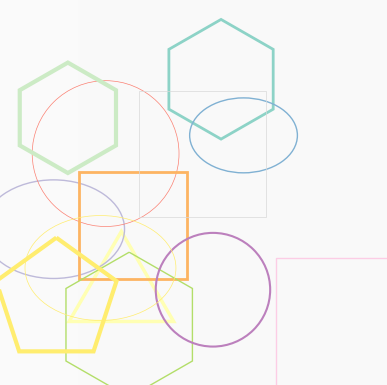[{"shape": "hexagon", "thickness": 2, "radius": 0.78, "center": [0.57, 0.794]}, {"shape": "triangle", "thickness": 2.5, "radius": 0.78, "center": [0.313, 0.243]}, {"shape": "oval", "thickness": 1, "radius": 0.91, "center": [0.138, 0.405]}, {"shape": "circle", "thickness": 0.5, "radius": 0.95, "center": [0.273, 0.601]}, {"shape": "oval", "thickness": 1, "radius": 0.7, "center": [0.628, 0.648]}, {"shape": "square", "thickness": 2, "radius": 0.7, "center": [0.342, 0.414]}, {"shape": "hexagon", "thickness": 1, "radius": 0.94, "center": [0.333, 0.157]}, {"shape": "square", "thickness": 1, "radius": 0.84, "center": [0.879, 0.161]}, {"shape": "square", "thickness": 0.5, "radius": 0.82, "center": [0.524, 0.599]}, {"shape": "circle", "thickness": 1.5, "radius": 0.74, "center": [0.55, 0.247]}, {"shape": "hexagon", "thickness": 3, "radius": 0.72, "center": [0.175, 0.694]}, {"shape": "oval", "thickness": 0.5, "radius": 0.97, "center": [0.259, 0.304]}, {"shape": "pentagon", "thickness": 3, "radius": 0.82, "center": [0.145, 0.219]}]